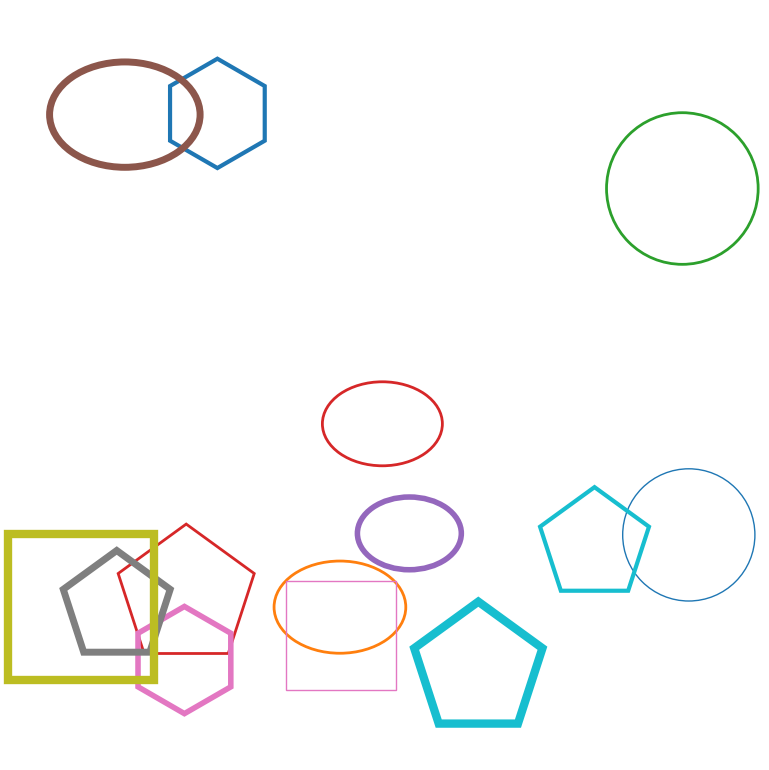[{"shape": "hexagon", "thickness": 1.5, "radius": 0.35, "center": [0.282, 0.853]}, {"shape": "circle", "thickness": 0.5, "radius": 0.43, "center": [0.895, 0.305]}, {"shape": "oval", "thickness": 1, "radius": 0.43, "center": [0.441, 0.212]}, {"shape": "circle", "thickness": 1, "radius": 0.49, "center": [0.886, 0.755]}, {"shape": "pentagon", "thickness": 1, "radius": 0.46, "center": [0.242, 0.226]}, {"shape": "oval", "thickness": 1, "radius": 0.39, "center": [0.497, 0.45]}, {"shape": "oval", "thickness": 2, "radius": 0.34, "center": [0.532, 0.307]}, {"shape": "oval", "thickness": 2.5, "radius": 0.49, "center": [0.162, 0.851]}, {"shape": "square", "thickness": 0.5, "radius": 0.35, "center": [0.443, 0.175]}, {"shape": "hexagon", "thickness": 2, "radius": 0.35, "center": [0.239, 0.143]}, {"shape": "pentagon", "thickness": 2.5, "radius": 0.36, "center": [0.152, 0.212]}, {"shape": "square", "thickness": 3, "radius": 0.47, "center": [0.105, 0.212]}, {"shape": "pentagon", "thickness": 1.5, "radius": 0.37, "center": [0.772, 0.293]}, {"shape": "pentagon", "thickness": 3, "radius": 0.44, "center": [0.621, 0.131]}]